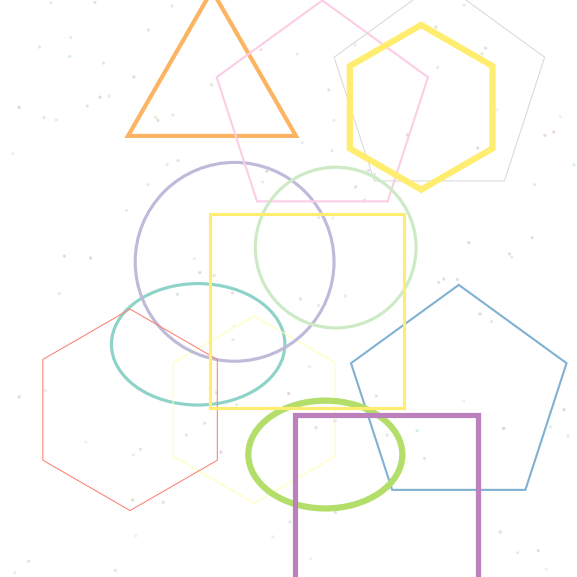[{"shape": "oval", "thickness": 1.5, "radius": 0.75, "center": [0.343, 0.403]}, {"shape": "hexagon", "thickness": 0.5, "radius": 0.81, "center": [0.44, 0.29]}, {"shape": "circle", "thickness": 1.5, "radius": 0.86, "center": [0.406, 0.546]}, {"shape": "hexagon", "thickness": 0.5, "radius": 0.87, "center": [0.225, 0.289]}, {"shape": "pentagon", "thickness": 1, "radius": 0.98, "center": [0.794, 0.31]}, {"shape": "triangle", "thickness": 2, "radius": 0.84, "center": [0.367, 0.848]}, {"shape": "oval", "thickness": 3, "radius": 0.67, "center": [0.563, 0.212]}, {"shape": "pentagon", "thickness": 1, "radius": 0.96, "center": [0.558, 0.806]}, {"shape": "pentagon", "thickness": 0.5, "radius": 0.96, "center": [0.761, 0.841]}, {"shape": "square", "thickness": 2.5, "radius": 0.79, "center": [0.669, 0.121]}, {"shape": "circle", "thickness": 1.5, "radius": 0.7, "center": [0.581, 0.57]}, {"shape": "hexagon", "thickness": 3, "radius": 0.71, "center": [0.729, 0.813]}, {"shape": "square", "thickness": 1.5, "radius": 0.84, "center": [0.532, 0.461]}]